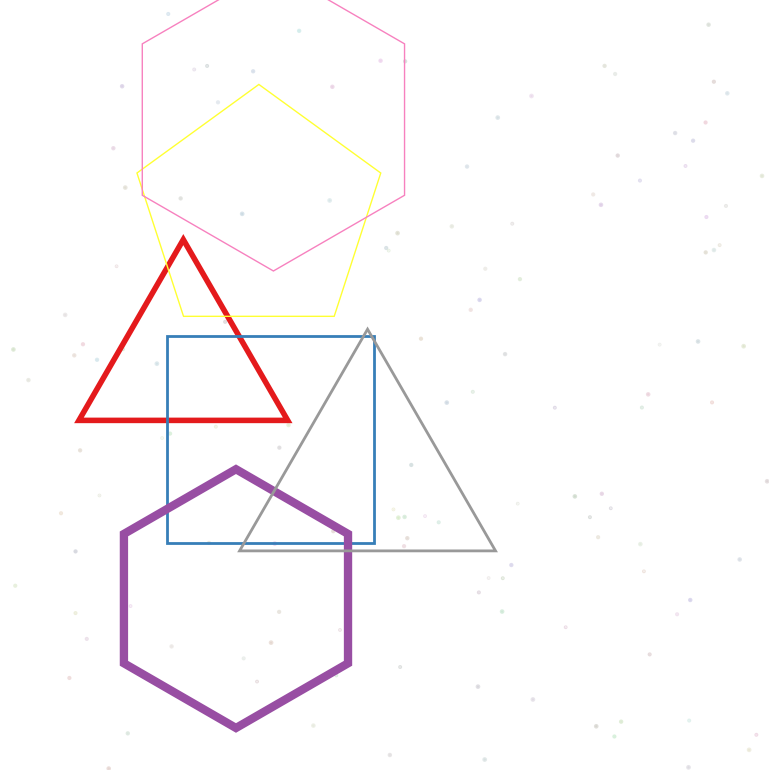[{"shape": "triangle", "thickness": 2, "radius": 0.78, "center": [0.238, 0.532]}, {"shape": "square", "thickness": 1, "radius": 0.67, "center": [0.352, 0.429]}, {"shape": "hexagon", "thickness": 3, "radius": 0.84, "center": [0.306, 0.223]}, {"shape": "pentagon", "thickness": 0.5, "radius": 0.83, "center": [0.336, 0.724]}, {"shape": "hexagon", "thickness": 0.5, "radius": 0.98, "center": [0.355, 0.845]}, {"shape": "triangle", "thickness": 1, "radius": 0.96, "center": [0.477, 0.381]}]